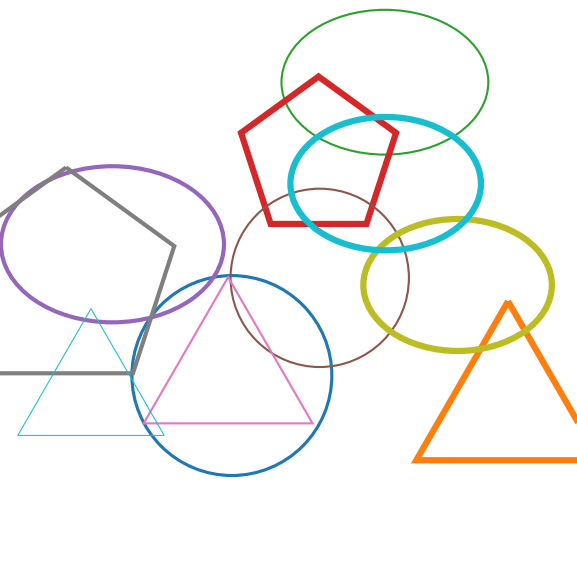[{"shape": "circle", "thickness": 1.5, "radius": 0.87, "center": [0.402, 0.349]}, {"shape": "triangle", "thickness": 3, "radius": 0.92, "center": [0.88, 0.294]}, {"shape": "oval", "thickness": 1, "radius": 0.9, "center": [0.666, 0.857]}, {"shape": "pentagon", "thickness": 3, "radius": 0.71, "center": [0.552, 0.725]}, {"shape": "oval", "thickness": 2, "radius": 0.97, "center": [0.195, 0.576]}, {"shape": "circle", "thickness": 1, "radius": 0.77, "center": [0.554, 0.518]}, {"shape": "triangle", "thickness": 1, "radius": 0.84, "center": [0.395, 0.35]}, {"shape": "pentagon", "thickness": 2, "radius": 0.98, "center": [0.114, 0.512]}, {"shape": "oval", "thickness": 3, "radius": 0.82, "center": [0.792, 0.506]}, {"shape": "oval", "thickness": 3, "radius": 0.82, "center": [0.668, 0.681]}, {"shape": "triangle", "thickness": 0.5, "radius": 0.73, "center": [0.158, 0.318]}]